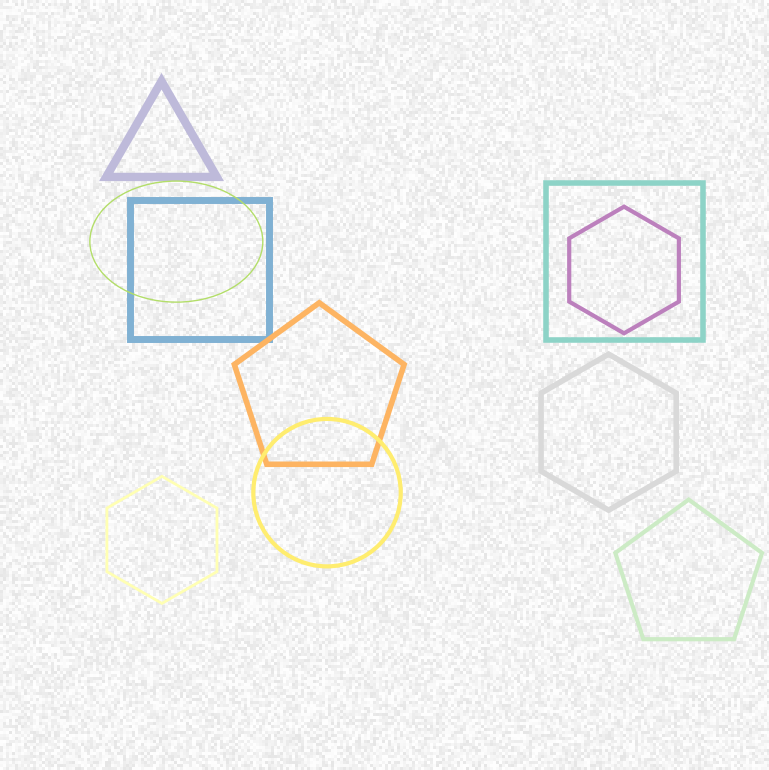[{"shape": "square", "thickness": 2, "radius": 0.51, "center": [0.811, 0.66]}, {"shape": "hexagon", "thickness": 1, "radius": 0.41, "center": [0.21, 0.299]}, {"shape": "triangle", "thickness": 3, "radius": 0.41, "center": [0.21, 0.812]}, {"shape": "square", "thickness": 2.5, "radius": 0.45, "center": [0.259, 0.65]}, {"shape": "pentagon", "thickness": 2, "radius": 0.58, "center": [0.415, 0.491]}, {"shape": "oval", "thickness": 0.5, "radius": 0.56, "center": [0.229, 0.686]}, {"shape": "hexagon", "thickness": 2, "radius": 0.51, "center": [0.79, 0.439]}, {"shape": "hexagon", "thickness": 1.5, "radius": 0.41, "center": [0.81, 0.649]}, {"shape": "pentagon", "thickness": 1.5, "radius": 0.5, "center": [0.894, 0.251]}, {"shape": "circle", "thickness": 1.5, "radius": 0.48, "center": [0.425, 0.36]}]